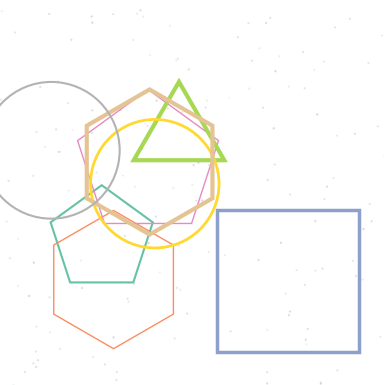[{"shape": "pentagon", "thickness": 1.5, "radius": 0.7, "center": [0.264, 0.379]}, {"shape": "hexagon", "thickness": 1, "radius": 0.9, "center": [0.295, 0.274]}, {"shape": "square", "thickness": 2.5, "radius": 0.92, "center": [0.747, 0.27]}, {"shape": "pentagon", "thickness": 1, "radius": 0.96, "center": [0.385, 0.575]}, {"shape": "triangle", "thickness": 3, "radius": 0.68, "center": [0.465, 0.652]}, {"shape": "circle", "thickness": 2, "radius": 0.83, "center": [0.402, 0.523]}, {"shape": "hexagon", "thickness": 3, "radius": 0.94, "center": [0.389, 0.579]}, {"shape": "circle", "thickness": 1.5, "radius": 0.89, "center": [0.133, 0.61]}]